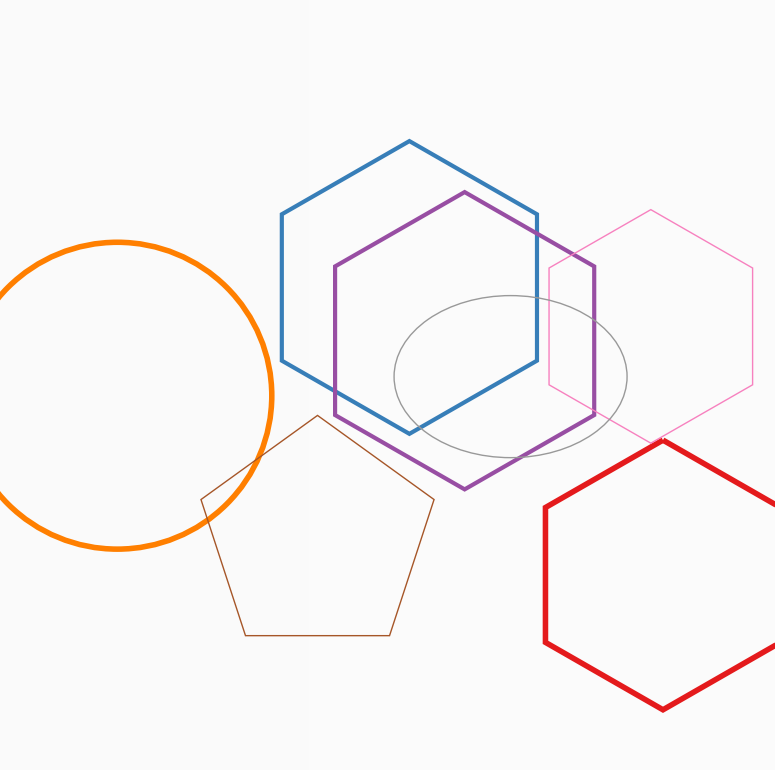[{"shape": "hexagon", "thickness": 2, "radius": 0.88, "center": [0.855, 0.253]}, {"shape": "hexagon", "thickness": 1.5, "radius": 0.95, "center": [0.528, 0.627]}, {"shape": "hexagon", "thickness": 1.5, "radius": 0.97, "center": [0.6, 0.557]}, {"shape": "circle", "thickness": 2, "radius": 1.0, "center": [0.151, 0.486]}, {"shape": "pentagon", "thickness": 0.5, "radius": 0.79, "center": [0.41, 0.302]}, {"shape": "hexagon", "thickness": 0.5, "radius": 0.76, "center": [0.84, 0.576]}, {"shape": "oval", "thickness": 0.5, "radius": 0.75, "center": [0.659, 0.511]}]